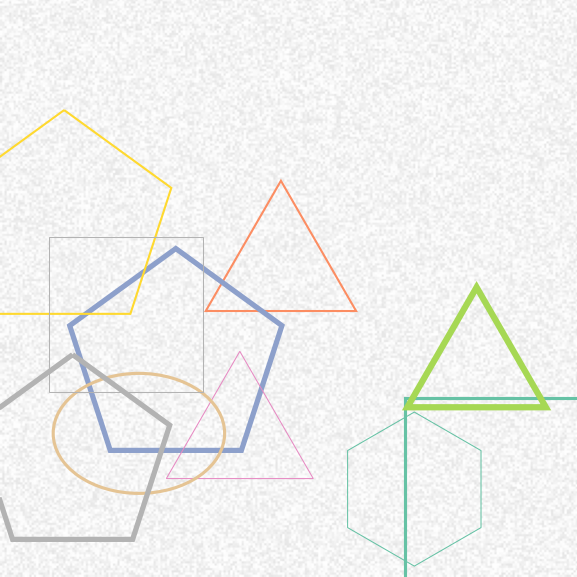[{"shape": "square", "thickness": 1.5, "radius": 0.91, "center": [0.883, 0.128]}, {"shape": "hexagon", "thickness": 0.5, "radius": 0.67, "center": [0.717, 0.152]}, {"shape": "triangle", "thickness": 1, "radius": 0.75, "center": [0.486, 0.536]}, {"shape": "pentagon", "thickness": 2.5, "radius": 0.97, "center": [0.304, 0.376]}, {"shape": "triangle", "thickness": 0.5, "radius": 0.73, "center": [0.415, 0.244]}, {"shape": "triangle", "thickness": 3, "radius": 0.69, "center": [0.825, 0.363]}, {"shape": "pentagon", "thickness": 1, "radius": 0.98, "center": [0.111, 0.613]}, {"shape": "oval", "thickness": 1.5, "radius": 0.74, "center": [0.241, 0.249]}, {"shape": "square", "thickness": 0.5, "radius": 0.67, "center": [0.218, 0.455]}, {"shape": "pentagon", "thickness": 2.5, "radius": 0.88, "center": [0.126, 0.208]}]